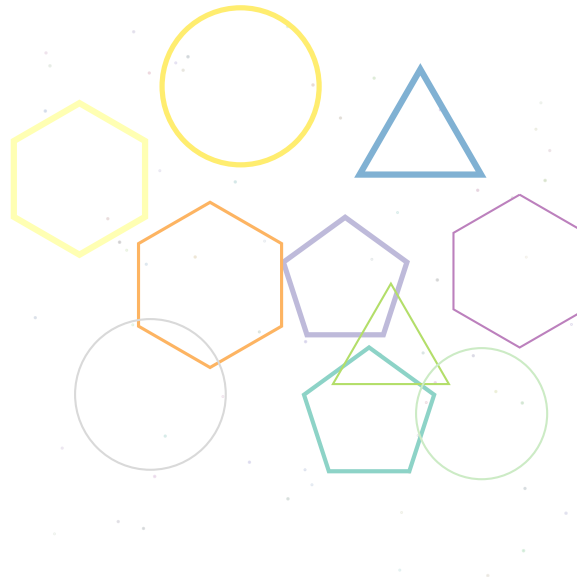[{"shape": "pentagon", "thickness": 2, "radius": 0.59, "center": [0.639, 0.279]}, {"shape": "hexagon", "thickness": 3, "radius": 0.66, "center": [0.138, 0.689]}, {"shape": "pentagon", "thickness": 2.5, "radius": 0.56, "center": [0.598, 0.51]}, {"shape": "triangle", "thickness": 3, "radius": 0.61, "center": [0.728, 0.758]}, {"shape": "hexagon", "thickness": 1.5, "radius": 0.72, "center": [0.364, 0.506]}, {"shape": "triangle", "thickness": 1, "radius": 0.58, "center": [0.677, 0.392]}, {"shape": "circle", "thickness": 1, "radius": 0.65, "center": [0.26, 0.316]}, {"shape": "hexagon", "thickness": 1, "radius": 0.66, "center": [0.9, 0.53]}, {"shape": "circle", "thickness": 1, "radius": 0.57, "center": [0.834, 0.283]}, {"shape": "circle", "thickness": 2.5, "radius": 0.68, "center": [0.417, 0.85]}]